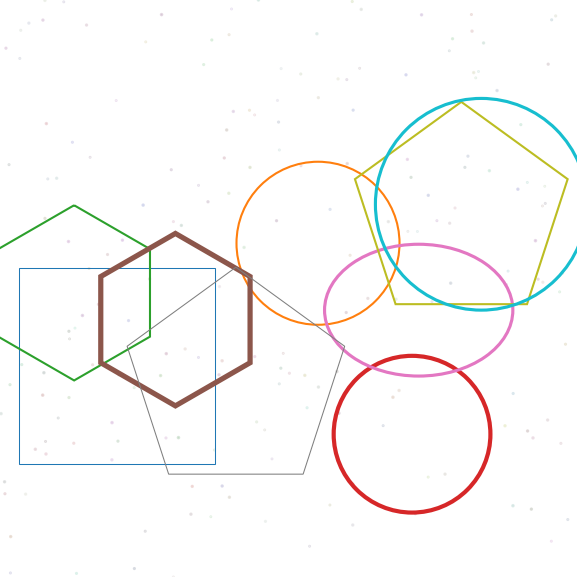[{"shape": "square", "thickness": 0.5, "radius": 0.85, "center": [0.202, 0.365]}, {"shape": "circle", "thickness": 1, "radius": 0.71, "center": [0.551, 0.578]}, {"shape": "hexagon", "thickness": 1, "radius": 0.76, "center": [0.128, 0.492]}, {"shape": "circle", "thickness": 2, "radius": 0.68, "center": [0.713, 0.247]}, {"shape": "hexagon", "thickness": 2.5, "radius": 0.75, "center": [0.304, 0.446]}, {"shape": "oval", "thickness": 1.5, "radius": 0.82, "center": [0.725, 0.462]}, {"shape": "pentagon", "thickness": 0.5, "radius": 0.99, "center": [0.408, 0.338]}, {"shape": "pentagon", "thickness": 1, "radius": 0.97, "center": [0.799, 0.629]}, {"shape": "circle", "thickness": 1.5, "radius": 0.92, "center": [0.833, 0.645]}]